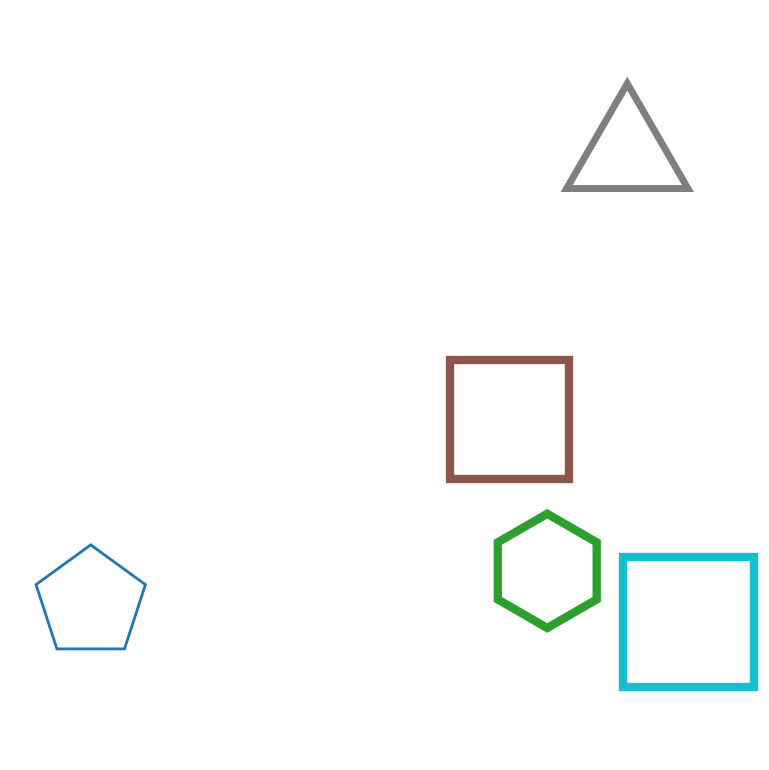[{"shape": "pentagon", "thickness": 1, "radius": 0.37, "center": [0.118, 0.218]}, {"shape": "hexagon", "thickness": 3, "radius": 0.37, "center": [0.711, 0.259]}, {"shape": "square", "thickness": 3, "radius": 0.39, "center": [0.662, 0.455]}, {"shape": "triangle", "thickness": 2.5, "radius": 0.45, "center": [0.815, 0.801]}, {"shape": "square", "thickness": 3, "radius": 0.42, "center": [0.894, 0.192]}]